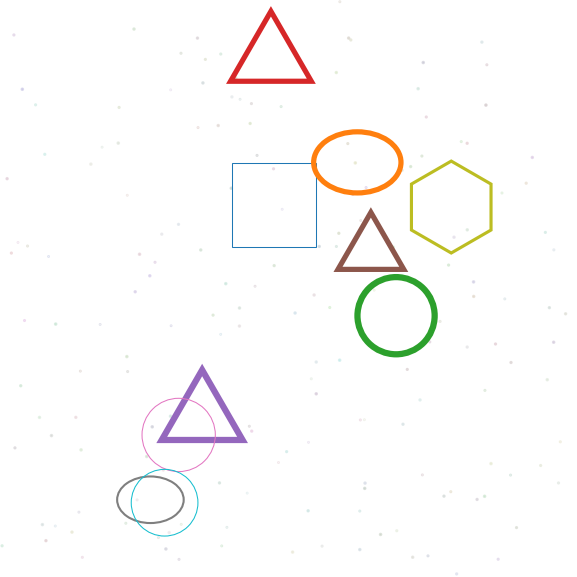[{"shape": "square", "thickness": 0.5, "radius": 0.36, "center": [0.475, 0.645]}, {"shape": "oval", "thickness": 2.5, "radius": 0.38, "center": [0.619, 0.718]}, {"shape": "circle", "thickness": 3, "radius": 0.33, "center": [0.686, 0.452]}, {"shape": "triangle", "thickness": 2.5, "radius": 0.4, "center": [0.469, 0.899]}, {"shape": "triangle", "thickness": 3, "radius": 0.4, "center": [0.35, 0.278]}, {"shape": "triangle", "thickness": 2.5, "radius": 0.33, "center": [0.642, 0.566]}, {"shape": "circle", "thickness": 0.5, "radius": 0.32, "center": [0.309, 0.246]}, {"shape": "oval", "thickness": 1, "radius": 0.29, "center": [0.26, 0.134]}, {"shape": "hexagon", "thickness": 1.5, "radius": 0.4, "center": [0.781, 0.641]}, {"shape": "circle", "thickness": 0.5, "radius": 0.29, "center": [0.285, 0.129]}]